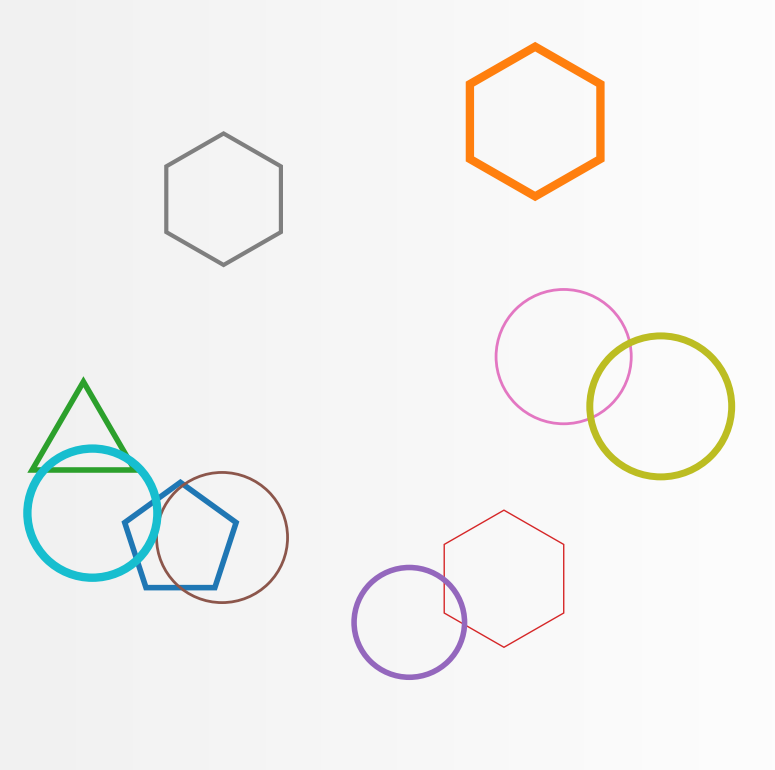[{"shape": "pentagon", "thickness": 2, "radius": 0.38, "center": [0.233, 0.298]}, {"shape": "hexagon", "thickness": 3, "radius": 0.49, "center": [0.691, 0.842]}, {"shape": "triangle", "thickness": 2, "radius": 0.38, "center": [0.108, 0.428]}, {"shape": "hexagon", "thickness": 0.5, "radius": 0.45, "center": [0.65, 0.248]}, {"shape": "circle", "thickness": 2, "radius": 0.36, "center": [0.528, 0.192]}, {"shape": "circle", "thickness": 1, "radius": 0.42, "center": [0.287, 0.302]}, {"shape": "circle", "thickness": 1, "radius": 0.44, "center": [0.727, 0.537]}, {"shape": "hexagon", "thickness": 1.5, "radius": 0.43, "center": [0.289, 0.741]}, {"shape": "circle", "thickness": 2.5, "radius": 0.46, "center": [0.853, 0.472]}, {"shape": "circle", "thickness": 3, "radius": 0.42, "center": [0.119, 0.334]}]